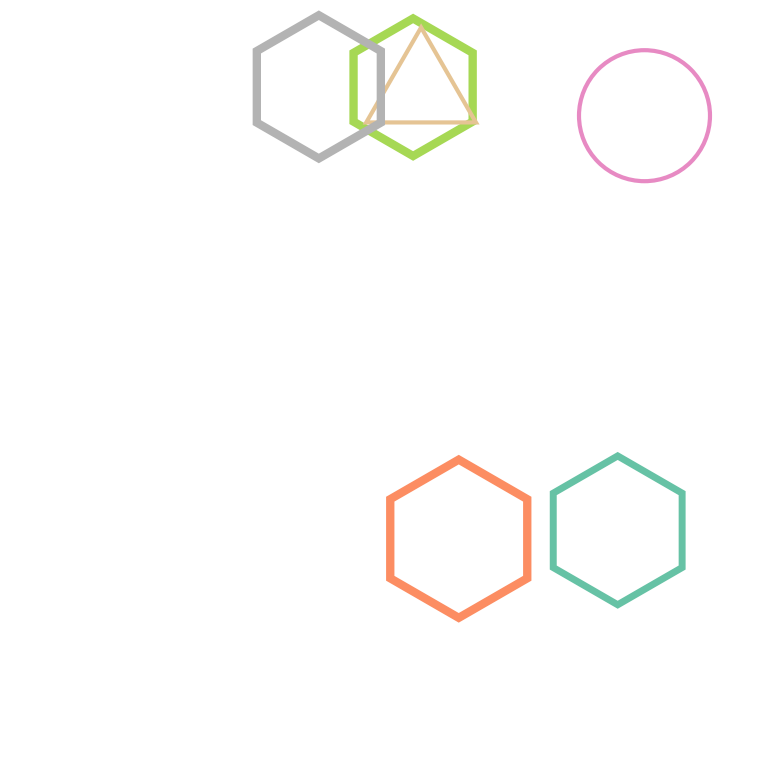[{"shape": "hexagon", "thickness": 2.5, "radius": 0.48, "center": [0.802, 0.311]}, {"shape": "hexagon", "thickness": 3, "radius": 0.51, "center": [0.596, 0.3]}, {"shape": "circle", "thickness": 1.5, "radius": 0.43, "center": [0.837, 0.85]}, {"shape": "hexagon", "thickness": 3, "radius": 0.45, "center": [0.537, 0.887]}, {"shape": "triangle", "thickness": 1.5, "radius": 0.41, "center": [0.547, 0.882]}, {"shape": "hexagon", "thickness": 3, "radius": 0.46, "center": [0.414, 0.887]}]